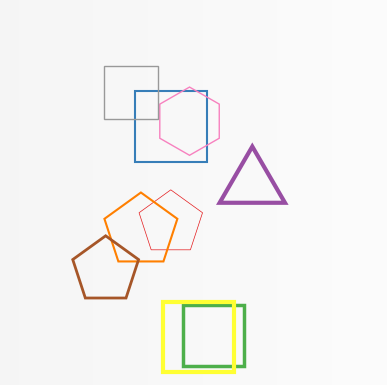[{"shape": "pentagon", "thickness": 0.5, "radius": 0.43, "center": [0.441, 0.421]}, {"shape": "square", "thickness": 1.5, "radius": 0.46, "center": [0.442, 0.671]}, {"shape": "square", "thickness": 2.5, "radius": 0.4, "center": [0.551, 0.128]}, {"shape": "triangle", "thickness": 3, "radius": 0.49, "center": [0.651, 0.522]}, {"shape": "pentagon", "thickness": 1.5, "radius": 0.49, "center": [0.364, 0.401]}, {"shape": "square", "thickness": 3, "radius": 0.46, "center": [0.512, 0.124]}, {"shape": "pentagon", "thickness": 2, "radius": 0.45, "center": [0.273, 0.298]}, {"shape": "hexagon", "thickness": 1, "radius": 0.44, "center": [0.489, 0.685]}, {"shape": "square", "thickness": 1, "radius": 0.35, "center": [0.339, 0.759]}]